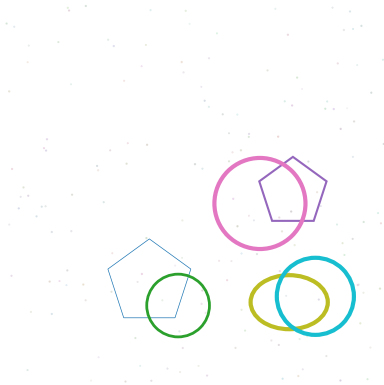[{"shape": "pentagon", "thickness": 0.5, "radius": 0.57, "center": [0.388, 0.266]}, {"shape": "circle", "thickness": 2, "radius": 0.41, "center": [0.463, 0.206]}, {"shape": "pentagon", "thickness": 1.5, "radius": 0.46, "center": [0.761, 0.501]}, {"shape": "circle", "thickness": 3, "radius": 0.59, "center": [0.675, 0.471]}, {"shape": "oval", "thickness": 3, "radius": 0.5, "center": [0.751, 0.215]}, {"shape": "circle", "thickness": 3, "radius": 0.5, "center": [0.819, 0.23]}]